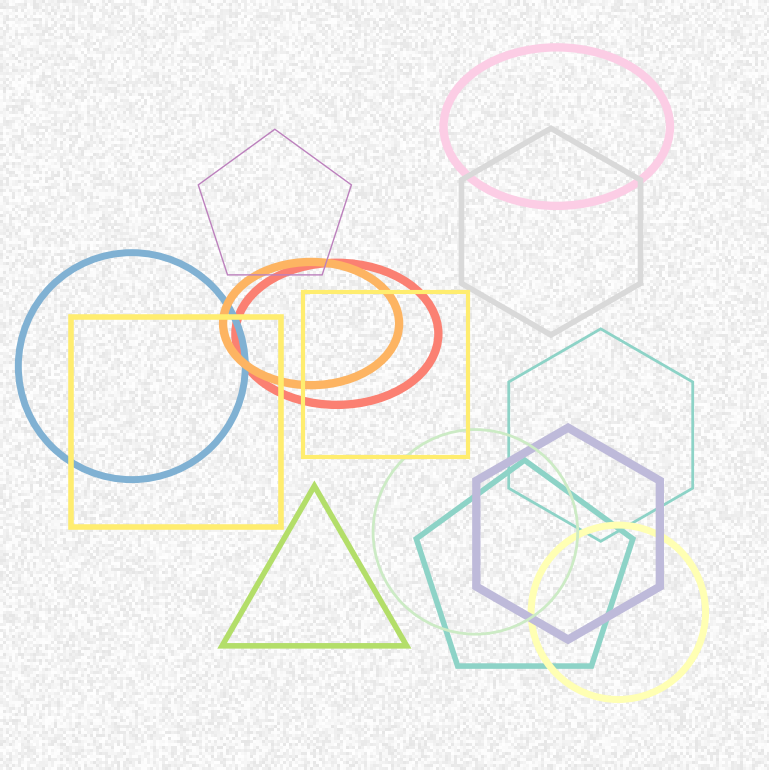[{"shape": "hexagon", "thickness": 1, "radius": 0.69, "center": [0.78, 0.435]}, {"shape": "pentagon", "thickness": 2, "radius": 0.74, "center": [0.681, 0.255]}, {"shape": "circle", "thickness": 2.5, "radius": 0.57, "center": [0.803, 0.205]}, {"shape": "hexagon", "thickness": 3, "radius": 0.69, "center": [0.738, 0.307]}, {"shape": "oval", "thickness": 3, "radius": 0.66, "center": [0.438, 0.566]}, {"shape": "circle", "thickness": 2.5, "radius": 0.74, "center": [0.171, 0.524]}, {"shape": "oval", "thickness": 3, "radius": 0.57, "center": [0.404, 0.58]}, {"shape": "triangle", "thickness": 2, "radius": 0.69, "center": [0.408, 0.23]}, {"shape": "oval", "thickness": 3, "radius": 0.74, "center": [0.723, 0.836]}, {"shape": "hexagon", "thickness": 2, "radius": 0.67, "center": [0.716, 0.699]}, {"shape": "pentagon", "thickness": 0.5, "radius": 0.52, "center": [0.357, 0.728]}, {"shape": "circle", "thickness": 1, "radius": 0.66, "center": [0.617, 0.309]}, {"shape": "square", "thickness": 2, "radius": 0.68, "center": [0.229, 0.452]}, {"shape": "square", "thickness": 1.5, "radius": 0.53, "center": [0.5, 0.514]}]